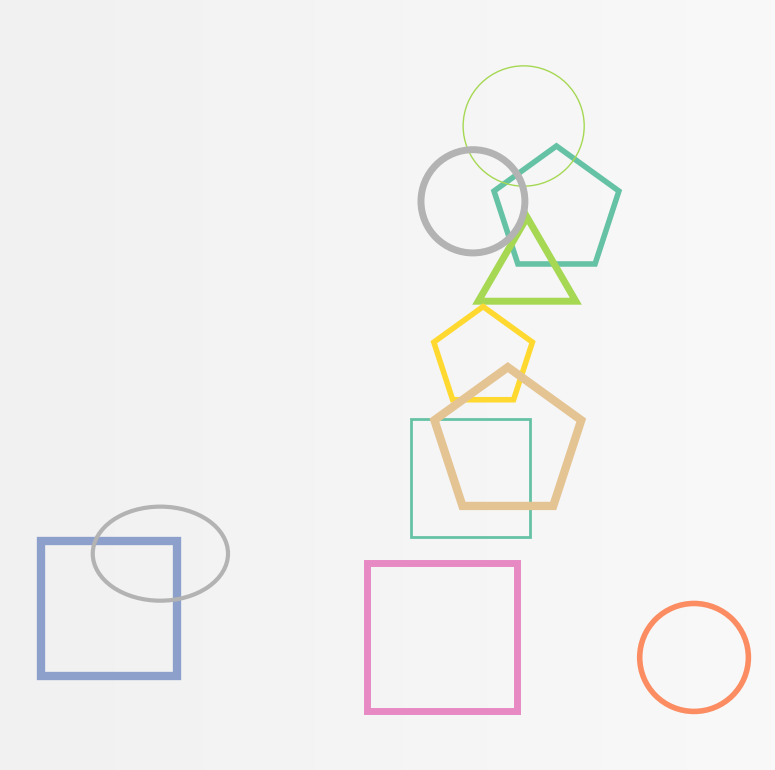[{"shape": "pentagon", "thickness": 2, "radius": 0.42, "center": [0.718, 0.726]}, {"shape": "square", "thickness": 1, "radius": 0.38, "center": [0.607, 0.379]}, {"shape": "circle", "thickness": 2, "radius": 0.35, "center": [0.896, 0.146]}, {"shape": "square", "thickness": 3, "radius": 0.44, "center": [0.14, 0.21]}, {"shape": "square", "thickness": 2.5, "radius": 0.48, "center": [0.57, 0.173]}, {"shape": "circle", "thickness": 0.5, "radius": 0.39, "center": [0.676, 0.836]}, {"shape": "triangle", "thickness": 2.5, "radius": 0.36, "center": [0.68, 0.645]}, {"shape": "pentagon", "thickness": 2, "radius": 0.33, "center": [0.623, 0.535]}, {"shape": "pentagon", "thickness": 3, "radius": 0.5, "center": [0.655, 0.424]}, {"shape": "circle", "thickness": 2.5, "radius": 0.34, "center": [0.61, 0.739]}, {"shape": "oval", "thickness": 1.5, "radius": 0.44, "center": [0.207, 0.281]}]